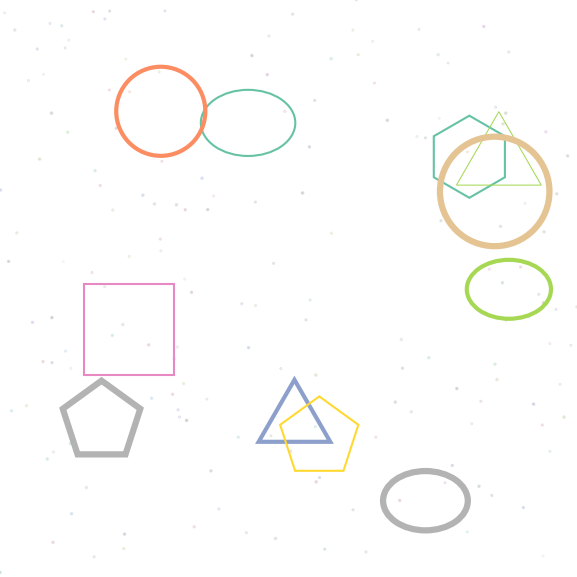[{"shape": "oval", "thickness": 1, "radius": 0.41, "center": [0.43, 0.786]}, {"shape": "hexagon", "thickness": 1, "radius": 0.36, "center": [0.813, 0.728]}, {"shape": "circle", "thickness": 2, "radius": 0.39, "center": [0.278, 0.806]}, {"shape": "triangle", "thickness": 2, "radius": 0.36, "center": [0.51, 0.27]}, {"shape": "square", "thickness": 1, "radius": 0.39, "center": [0.224, 0.429]}, {"shape": "oval", "thickness": 2, "radius": 0.36, "center": [0.881, 0.498]}, {"shape": "triangle", "thickness": 0.5, "radius": 0.42, "center": [0.864, 0.721]}, {"shape": "pentagon", "thickness": 1, "radius": 0.36, "center": [0.553, 0.241]}, {"shape": "circle", "thickness": 3, "radius": 0.47, "center": [0.857, 0.668]}, {"shape": "oval", "thickness": 3, "radius": 0.37, "center": [0.737, 0.132]}, {"shape": "pentagon", "thickness": 3, "radius": 0.35, "center": [0.176, 0.269]}]